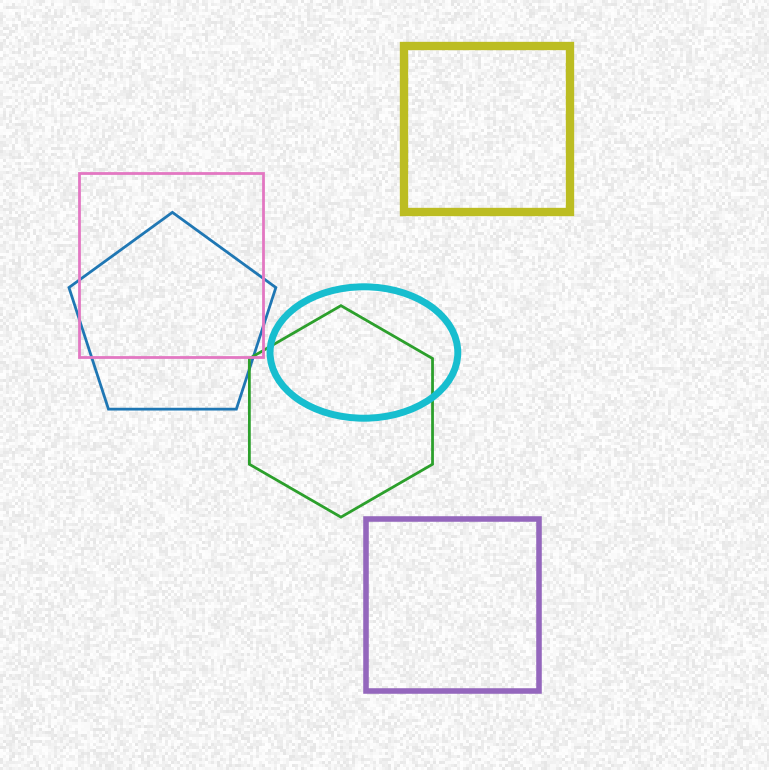[{"shape": "pentagon", "thickness": 1, "radius": 0.71, "center": [0.224, 0.583]}, {"shape": "hexagon", "thickness": 1, "radius": 0.69, "center": [0.443, 0.466]}, {"shape": "square", "thickness": 2, "radius": 0.56, "center": [0.587, 0.214]}, {"shape": "square", "thickness": 1, "radius": 0.6, "center": [0.222, 0.656]}, {"shape": "square", "thickness": 3, "radius": 0.54, "center": [0.632, 0.833]}, {"shape": "oval", "thickness": 2.5, "radius": 0.61, "center": [0.473, 0.542]}]